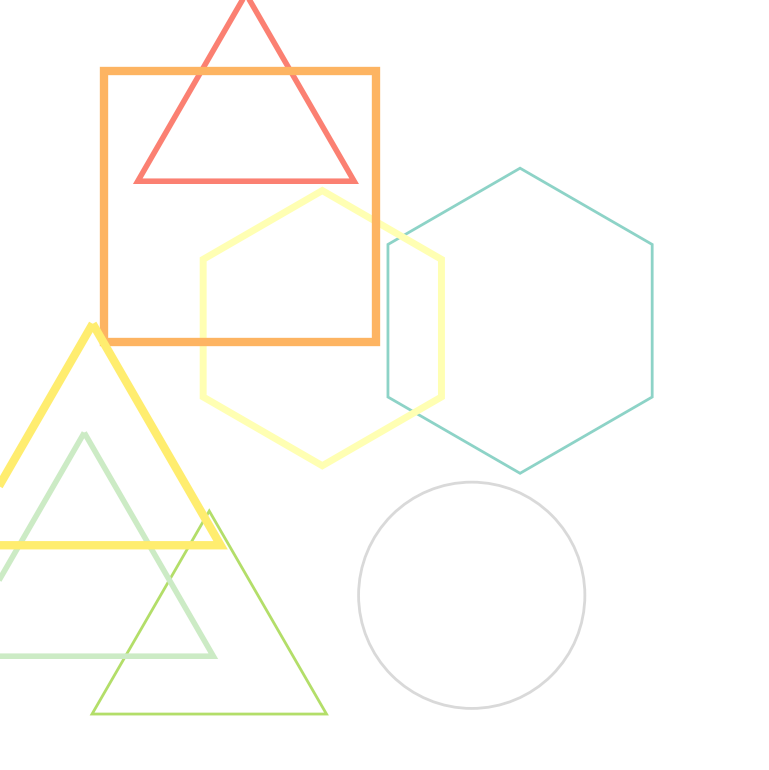[{"shape": "hexagon", "thickness": 1, "radius": 0.99, "center": [0.675, 0.583]}, {"shape": "hexagon", "thickness": 2.5, "radius": 0.89, "center": [0.419, 0.574]}, {"shape": "triangle", "thickness": 2, "radius": 0.81, "center": [0.319, 0.846]}, {"shape": "square", "thickness": 3, "radius": 0.88, "center": [0.312, 0.732]}, {"shape": "triangle", "thickness": 1, "radius": 0.88, "center": [0.272, 0.161]}, {"shape": "circle", "thickness": 1, "radius": 0.73, "center": [0.613, 0.227]}, {"shape": "triangle", "thickness": 2, "radius": 0.97, "center": [0.109, 0.245]}, {"shape": "triangle", "thickness": 3, "radius": 0.96, "center": [0.12, 0.388]}]